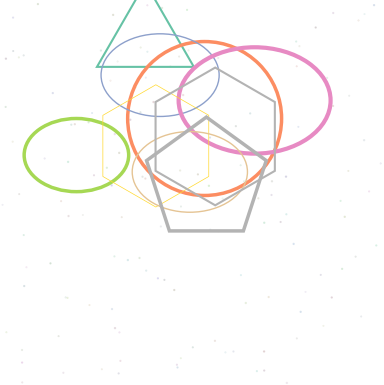[{"shape": "triangle", "thickness": 1.5, "radius": 0.73, "center": [0.378, 0.899]}, {"shape": "circle", "thickness": 2.5, "radius": 1.0, "center": [0.531, 0.692]}, {"shape": "oval", "thickness": 1, "radius": 0.77, "center": [0.416, 0.805]}, {"shape": "oval", "thickness": 3, "radius": 0.99, "center": [0.661, 0.739]}, {"shape": "oval", "thickness": 2.5, "radius": 0.68, "center": [0.198, 0.597]}, {"shape": "hexagon", "thickness": 0.5, "radius": 0.79, "center": [0.405, 0.621]}, {"shape": "oval", "thickness": 1, "radius": 0.75, "center": [0.493, 0.553]}, {"shape": "hexagon", "thickness": 1.5, "radius": 0.89, "center": [0.559, 0.646]}, {"shape": "pentagon", "thickness": 2.5, "radius": 0.82, "center": [0.536, 0.532]}]